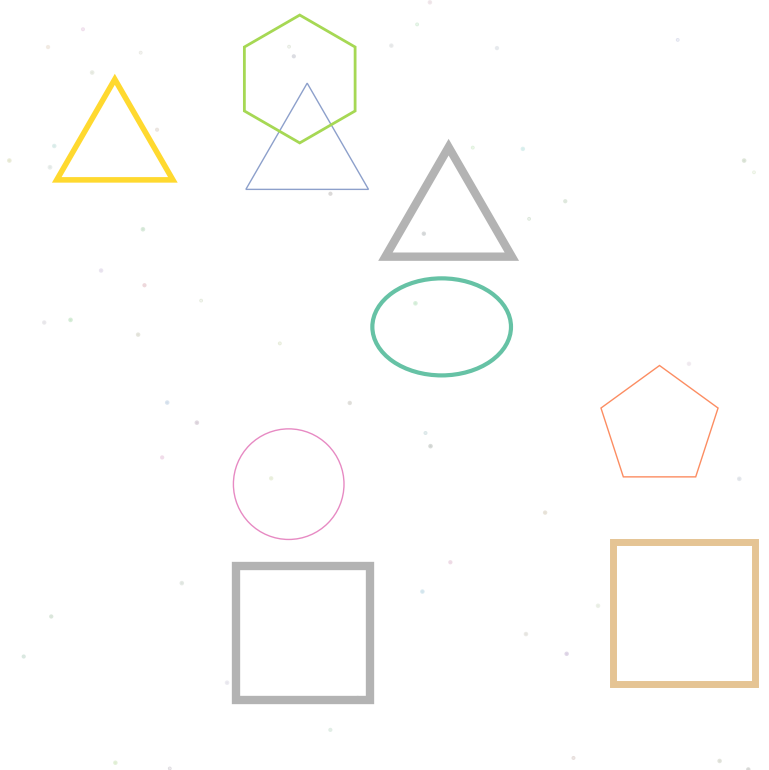[{"shape": "oval", "thickness": 1.5, "radius": 0.45, "center": [0.574, 0.575]}, {"shape": "pentagon", "thickness": 0.5, "radius": 0.4, "center": [0.857, 0.445]}, {"shape": "triangle", "thickness": 0.5, "radius": 0.46, "center": [0.399, 0.8]}, {"shape": "circle", "thickness": 0.5, "radius": 0.36, "center": [0.375, 0.371]}, {"shape": "hexagon", "thickness": 1, "radius": 0.42, "center": [0.389, 0.897]}, {"shape": "triangle", "thickness": 2, "radius": 0.44, "center": [0.149, 0.81]}, {"shape": "square", "thickness": 2.5, "radius": 0.46, "center": [0.888, 0.204]}, {"shape": "square", "thickness": 3, "radius": 0.43, "center": [0.393, 0.178]}, {"shape": "triangle", "thickness": 3, "radius": 0.47, "center": [0.583, 0.714]}]